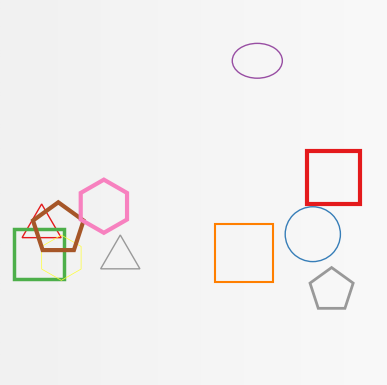[{"shape": "triangle", "thickness": 1, "radius": 0.29, "center": [0.107, 0.412]}, {"shape": "square", "thickness": 3, "radius": 0.34, "center": [0.86, 0.539]}, {"shape": "circle", "thickness": 1, "radius": 0.36, "center": [0.807, 0.392]}, {"shape": "square", "thickness": 2.5, "radius": 0.32, "center": [0.101, 0.34]}, {"shape": "oval", "thickness": 1, "radius": 0.32, "center": [0.664, 0.842]}, {"shape": "square", "thickness": 1.5, "radius": 0.38, "center": [0.63, 0.343]}, {"shape": "hexagon", "thickness": 0.5, "radius": 0.29, "center": [0.158, 0.331]}, {"shape": "pentagon", "thickness": 3, "radius": 0.34, "center": [0.15, 0.406]}, {"shape": "hexagon", "thickness": 3, "radius": 0.35, "center": [0.268, 0.464]}, {"shape": "triangle", "thickness": 1, "radius": 0.29, "center": [0.31, 0.331]}, {"shape": "pentagon", "thickness": 2, "radius": 0.29, "center": [0.856, 0.247]}]